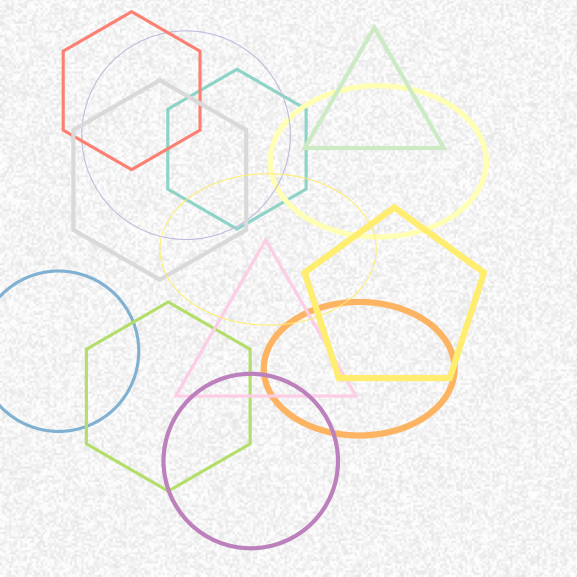[{"shape": "hexagon", "thickness": 1.5, "radius": 0.69, "center": [0.41, 0.741]}, {"shape": "oval", "thickness": 2.5, "radius": 0.94, "center": [0.655, 0.72]}, {"shape": "circle", "thickness": 0.5, "radius": 0.9, "center": [0.322, 0.765]}, {"shape": "hexagon", "thickness": 1.5, "radius": 0.68, "center": [0.228, 0.842]}, {"shape": "circle", "thickness": 1.5, "radius": 0.69, "center": [0.101, 0.391]}, {"shape": "oval", "thickness": 3, "radius": 0.83, "center": [0.622, 0.361]}, {"shape": "hexagon", "thickness": 1.5, "radius": 0.82, "center": [0.291, 0.312]}, {"shape": "triangle", "thickness": 1.5, "radius": 0.9, "center": [0.46, 0.403]}, {"shape": "hexagon", "thickness": 2, "radius": 0.86, "center": [0.277, 0.688]}, {"shape": "circle", "thickness": 2, "radius": 0.76, "center": [0.434, 0.201]}, {"shape": "triangle", "thickness": 2, "radius": 0.7, "center": [0.648, 0.812]}, {"shape": "oval", "thickness": 0.5, "radius": 0.94, "center": [0.464, 0.567]}, {"shape": "pentagon", "thickness": 3, "radius": 0.82, "center": [0.683, 0.477]}]